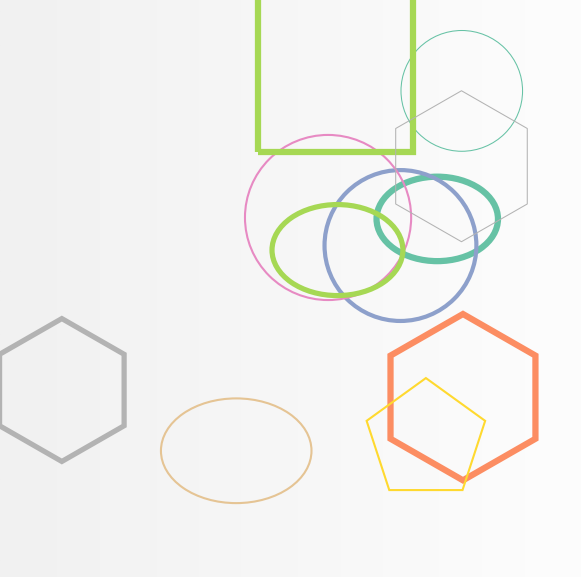[{"shape": "circle", "thickness": 0.5, "radius": 0.52, "center": [0.794, 0.842]}, {"shape": "oval", "thickness": 3, "radius": 0.52, "center": [0.752, 0.62]}, {"shape": "hexagon", "thickness": 3, "radius": 0.72, "center": [0.797, 0.311]}, {"shape": "circle", "thickness": 2, "radius": 0.65, "center": [0.689, 0.574]}, {"shape": "circle", "thickness": 1, "radius": 0.71, "center": [0.564, 0.623]}, {"shape": "oval", "thickness": 2.5, "radius": 0.56, "center": [0.581, 0.566]}, {"shape": "square", "thickness": 3, "radius": 0.67, "center": [0.578, 0.87]}, {"shape": "pentagon", "thickness": 1, "radius": 0.54, "center": [0.733, 0.237]}, {"shape": "oval", "thickness": 1, "radius": 0.65, "center": [0.406, 0.219]}, {"shape": "hexagon", "thickness": 2.5, "radius": 0.62, "center": [0.106, 0.324]}, {"shape": "hexagon", "thickness": 0.5, "radius": 0.65, "center": [0.794, 0.711]}]